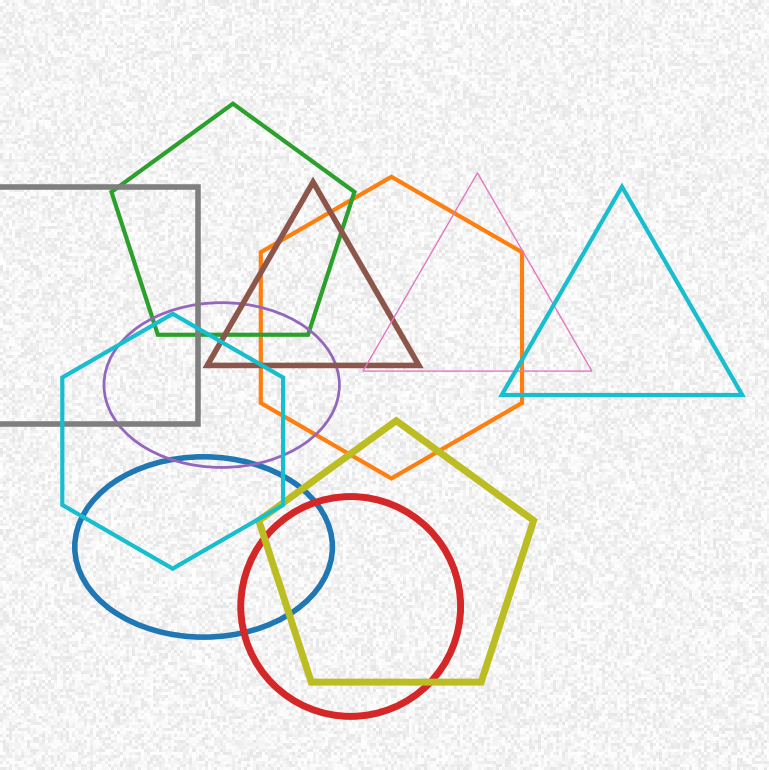[{"shape": "oval", "thickness": 2, "radius": 0.84, "center": [0.264, 0.29]}, {"shape": "hexagon", "thickness": 1.5, "radius": 0.98, "center": [0.508, 0.575]}, {"shape": "pentagon", "thickness": 1.5, "radius": 0.83, "center": [0.303, 0.699]}, {"shape": "circle", "thickness": 2.5, "radius": 0.71, "center": [0.455, 0.212]}, {"shape": "oval", "thickness": 1, "radius": 0.76, "center": [0.288, 0.5]}, {"shape": "triangle", "thickness": 2, "radius": 0.79, "center": [0.407, 0.605]}, {"shape": "triangle", "thickness": 0.5, "radius": 0.86, "center": [0.62, 0.604]}, {"shape": "square", "thickness": 2, "radius": 0.77, "center": [0.103, 0.603]}, {"shape": "pentagon", "thickness": 2.5, "radius": 0.94, "center": [0.515, 0.266]}, {"shape": "triangle", "thickness": 1.5, "radius": 0.9, "center": [0.808, 0.577]}, {"shape": "hexagon", "thickness": 1.5, "radius": 0.83, "center": [0.224, 0.427]}]